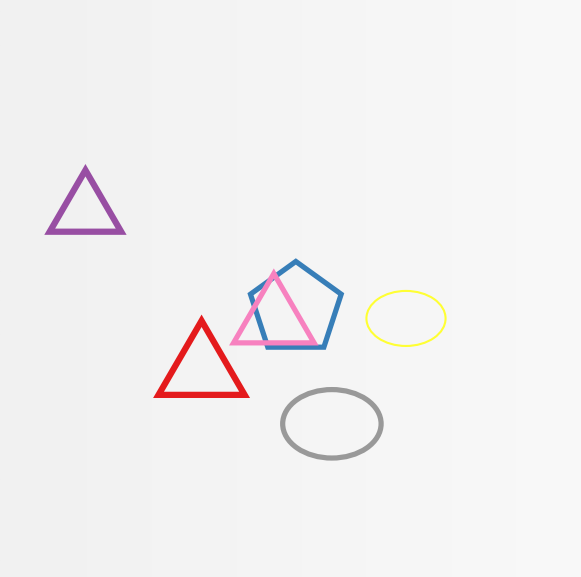[{"shape": "triangle", "thickness": 3, "radius": 0.43, "center": [0.347, 0.358]}, {"shape": "pentagon", "thickness": 2.5, "radius": 0.41, "center": [0.509, 0.464]}, {"shape": "triangle", "thickness": 3, "radius": 0.35, "center": [0.147, 0.633]}, {"shape": "oval", "thickness": 1, "radius": 0.34, "center": [0.698, 0.448]}, {"shape": "triangle", "thickness": 2.5, "radius": 0.4, "center": [0.471, 0.445]}, {"shape": "oval", "thickness": 2.5, "radius": 0.42, "center": [0.571, 0.265]}]